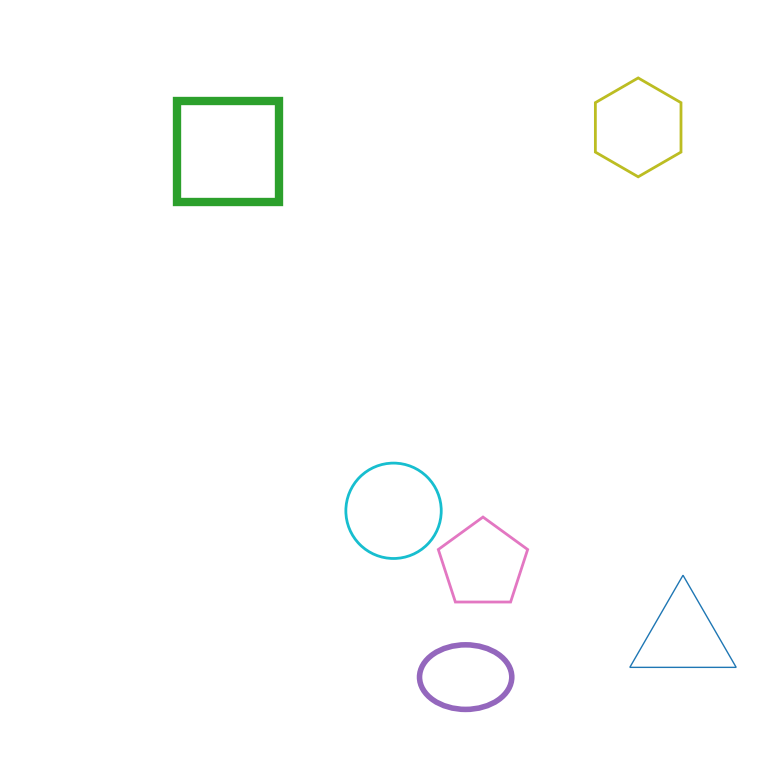[{"shape": "triangle", "thickness": 0.5, "radius": 0.4, "center": [0.887, 0.173]}, {"shape": "square", "thickness": 3, "radius": 0.33, "center": [0.296, 0.803]}, {"shape": "oval", "thickness": 2, "radius": 0.3, "center": [0.605, 0.121]}, {"shape": "pentagon", "thickness": 1, "radius": 0.3, "center": [0.627, 0.268]}, {"shape": "hexagon", "thickness": 1, "radius": 0.32, "center": [0.829, 0.835]}, {"shape": "circle", "thickness": 1, "radius": 0.31, "center": [0.511, 0.337]}]